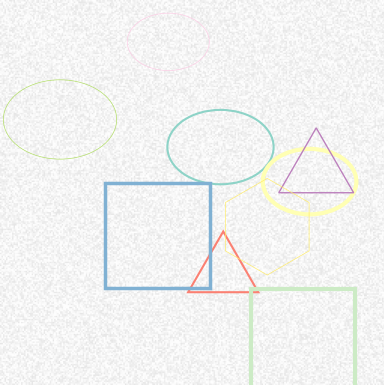[{"shape": "oval", "thickness": 1.5, "radius": 0.69, "center": [0.573, 0.618]}, {"shape": "oval", "thickness": 3, "radius": 0.61, "center": [0.804, 0.528]}, {"shape": "triangle", "thickness": 1.5, "radius": 0.53, "center": [0.58, 0.294]}, {"shape": "square", "thickness": 2.5, "radius": 0.68, "center": [0.41, 0.389]}, {"shape": "oval", "thickness": 0.5, "radius": 0.74, "center": [0.156, 0.69]}, {"shape": "oval", "thickness": 0.5, "radius": 0.53, "center": [0.437, 0.891]}, {"shape": "triangle", "thickness": 1, "radius": 0.56, "center": [0.821, 0.556]}, {"shape": "square", "thickness": 3, "radius": 0.67, "center": [0.786, 0.114]}, {"shape": "hexagon", "thickness": 0.5, "radius": 0.63, "center": [0.694, 0.411]}]